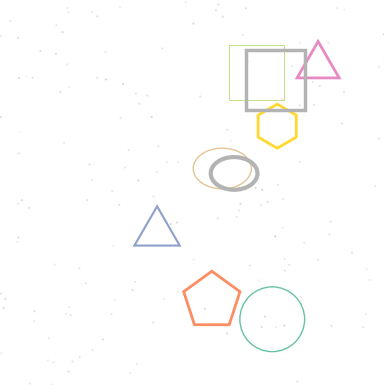[{"shape": "circle", "thickness": 1, "radius": 0.42, "center": [0.707, 0.171]}, {"shape": "pentagon", "thickness": 2, "radius": 0.38, "center": [0.55, 0.219]}, {"shape": "triangle", "thickness": 1.5, "radius": 0.34, "center": [0.408, 0.396]}, {"shape": "triangle", "thickness": 2, "radius": 0.32, "center": [0.826, 0.829]}, {"shape": "square", "thickness": 0.5, "radius": 0.36, "center": [0.666, 0.812]}, {"shape": "hexagon", "thickness": 2, "radius": 0.29, "center": [0.72, 0.672]}, {"shape": "oval", "thickness": 1, "radius": 0.38, "center": [0.577, 0.562]}, {"shape": "square", "thickness": 2.5, "radius": 0.39, "center": [0.716, 0.792]}, {"shape": "oval", "thickness": 3, "radius": 0.3, "center": [0.608, 0.55]}]